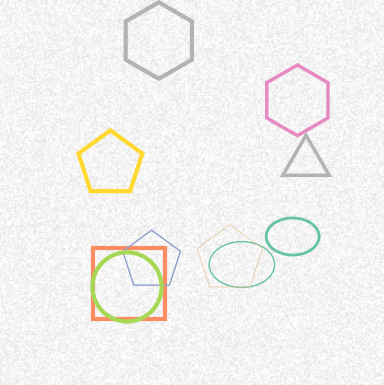[{"shape": "oval", "thickness": 1, "radius": 0.42, "center": [0.628, 0.313]}, {"shape": "oval", "thickness": 2, "radius": 0.34, "center": [0.76, 0.386]}, {"shape": "square", "thickness": 3, "radius": 0.46, "center": [0.335, 0.264]}, {"shape": "pentagon", "thickness": 1, "radius": 0.39, "center": [0.394, 0.323]}, {"shape": "hexagon", "thickness": 2.5, "radius": 0.46, "center": [0.772, 0.739]}, {"shape": "circle", "thickness": 3, "radius": 0.45, "center": [0.33, 0.255]}, {"shape": "pentagon", "thickness": 3, "radius": 0.44, "center": [0.287, 0.574]}, {"shape": "pentagon", "thickness": 0.5, "radius": 0.45, "center": [0.597, 0.327]}, {"shape": "hexagon", "thickness": 3, "radius": 0.5, "center": [0.413, 0.895]}, {"shape": "triangle", "thickness": 2.5, "radius": 0.35, "center": [0.795, 0.579]}]